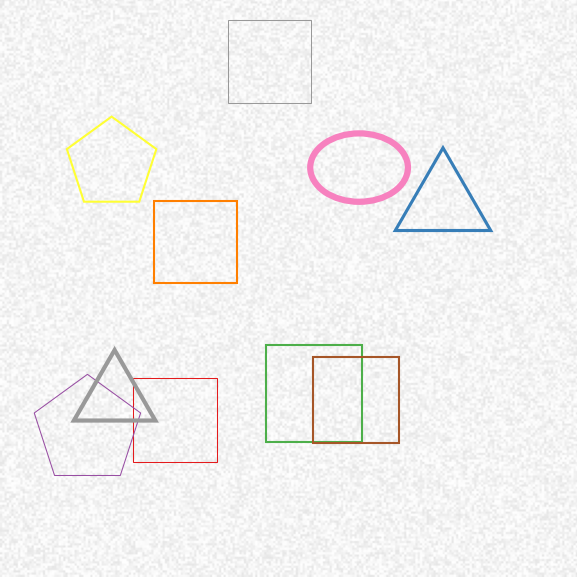[{"shape": "square", "thickness": 0.5, "radius": 0.36, "center": [0.303, 0.271]}, {"shape": "triangle", "thickness": 1.5, "radius": 0.48, "center": [0.767, 0.648]}, {"shape": "square", "thickness": 1, "radius": 0.42, "center": [0.544, 0.318]}, {"shape": "pentagon", "thickness": 0.5, "radius": 0.48, "center": [0.151, 0.254]}, {"shape": "square", "thickness": 1, "radius": 0.36, "center": [0.338, 0.58]}, {"shape": "pentagon", "thickness": 1, "radius": 0.41, "center": [0.193, 0.716]}, {"shape": "square", "thickness": 1, "radius": 0.37, "center": [0.617, 0.306]}, {"shape": "oval", "thickness": 3, "radius": 0.42, "center": [0.622, 0.709]}, {"shape": "triangle", "thickness": 2, "radius": 0.41, "center": [0.198, 0.312]}, {"shape": "square", "thickness": 0.5, "radius": 0.36, "center": [0.467, 0.893]}]